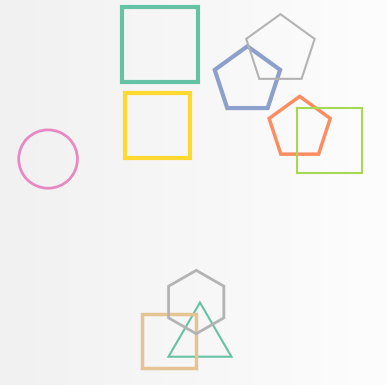[{"shape": "square", "thickness": 3, "radius": 0.49, "center": [0.412, 0.884]}, {"shape": "triangle", "thickness": 1.5, "radius": 0.47, "center": [0.516, 0.12]}, {"shape": "pentagon", "thickness": 2.5, "radius": 0.41, "center": [0.773, 0.667]}, {"shape": "pentagon", "thickness": 3, "radius": 0.44, "center": [0.639, 0.791]}, {"shape": "circle", "thickness": 2, "radius": 0.38, "center": [0.124, 0.587]}, {"shape": "square", "thickness": 1.5, "radius": 0.42, "center": [0.849, 0.636]}, {"shape": "square", "thickness": 3, "radius": 0.42, "center": [0.407, 0.674]}, {"shape": "square", "thickness": 2.5, "radius": 0.35, "center": [0.437, 0.114]}, {"shape": "pentagon", "thickness": 1.5, "radius": 0.46, "center": [0.724, 0.87]}, {"shape": "hexagon", "thickness": 2, "radius": 0.41, "center": [0.506, 0.215]}]